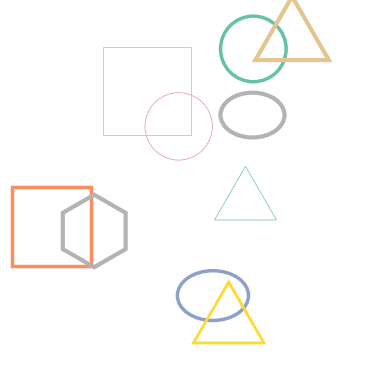[{"shape": "circle", "thickness": 2.5, "radius": 0.43, "center": [0.658, 0.873]}, {"shape": "triangle", "thickness": 0.5, "radius": 0.46, "center": [0.638, 0.475]}, {"shape": "square", "thickness": 2.5, "radius": 0.51, "center": [0.134, 0.411]}, {"shape": "oval", "thickness": 2.5, "radius": 0.46, "center": [0.553, 0.232]}, {"shape": "circle", "thickness": 0.5, "radius": 0.44, "center": [0.464, 0.672]}, {"shape": "square", "thickness": 0.5, "radius": 0.57, "center": [0.382, 0.764]}, {"shape": "triangle", "thickness": 2, "radius": 0.53, "center": [0.594, 0.162]}, {"shape": "triangle", "thickness": 3, "radius": 0.55, "center": [0.759, 0.899]}, {"shape": "oval", "thickness": 3, "radius": 0.42, "center": [0.656, 0.701]}, {"shape": "hexagon", "thickness": 3, "radius": 0.47, "center": [0.245, 0.4]}]